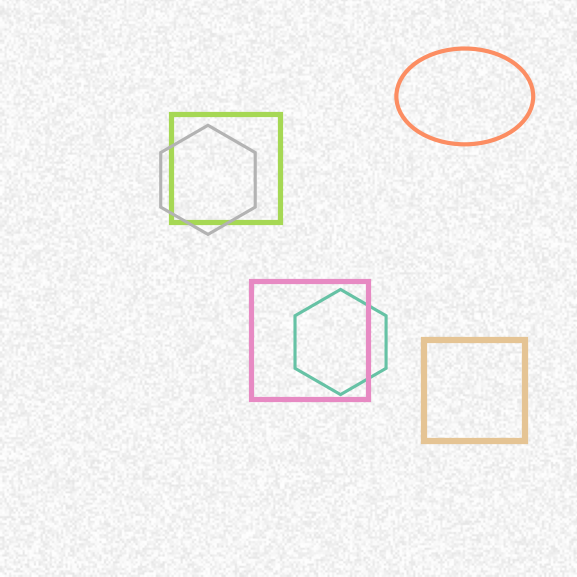[{"shape": "hexagon", "thickness": 1.5, "radius": 0.46, "center": [0.59, 0.407]}, {"shape": "oval", "thickness": 2, "radius": 0.59, "center": [0.805, 0.832]}, {"shape": "square", "thickness": 2.5, "radius": 0.51, "center": [0.536, 0.411]}, {"shape": "square", "thickness": 2.5, "radius": 0.47, "center": [0.39, 0.708]}, {"shape": "square", "thickness": 3, "radius": 0.44, "center": [0.822, 0.323]}, {"shape": "hexagon", "thickness": 1.5, "radius": 0.47, "center": [0.36, 0.688]}]